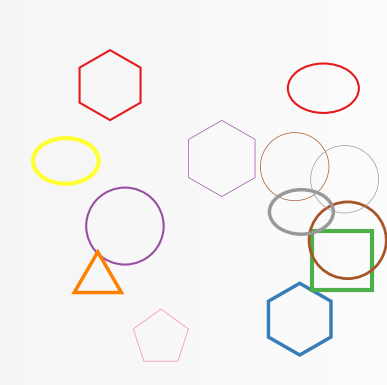[{"shape": "oval", "thickness": 1.5, "radius": 0.46, "center": [0.834, 0.771]}, {"shape": "hexagon", "thickness": 1.5, "radius": 0.45, "center": [0.284, 0.779]}, {"shape": "hexagon", "thickness": 2.5, "radius": 0.47, "center": [0.773, 0.171]}, {"shape": "square", "thickness": 3, "radius": 0.39, "center": [0.883, 0.324]}, {"shape": "hexagon", "thickness": 0.5, "radius": 0.49, "center": [0.572, 0.588]}, {"shape": "circle", "thickness": 1.5, "radius": 0.5, "center": [0.322, 0.413]}, {"shape": "triangle", "thickness": 2.5, "radius": 0.35, "center": [0.252, 0.275]}, {"shape": "oval", "thickness": 3, "radius": 0.42, "center": [0.17, 0.582]}, {"shape": "circle", "thickness": 2, "radius": 0.5, "center": [0.897, 0.376]}, {"shape": "circle", "thickness": 0.5, "radius": 0.44, "center": [0.76, 0.567]}, {"shape": "pentagon", "thickness": 0.5, "radius": 0.37, "center": [0.415, 0.122]}, {"shape": "oval", "thickness": 2.5, "radius": 0.41, "center": [0.778, 0.45]}, {"shape": "circle", "thickness": 0.5, "radius": 0.44, "center": [0.889, 0.534]}]